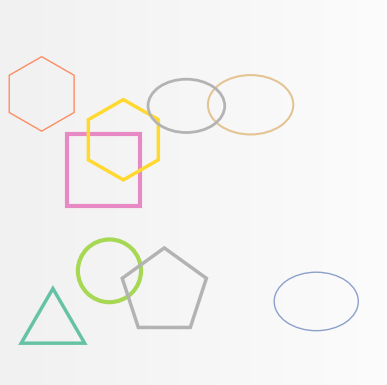[{"shape": "triangle", "thickness": 2.5, "radius": 0.47, "center": [0.137, 0.156]}, {"shape": "hexagon", "thickness": 1, "radius": 0.48, "center": [0.108, 0.756]}, {"shape": "oval", "thickness": 1, "radius": 0.54, "center": [0.816, 0.217]}, {"shape": "square", "thickness": 3, "radius": 0.47, "center": [0.267, 0.558]}, {"shape": "circle", "thickness": 3, "radius": 0.41, "center": [0.282, 0.297]}, {"shape": "hexagon", "thickness": 2.5, "radius": 0.52, "center": [0.318, 0.637]}, {"shape": "oval", "thickness": 1.5, "radius": 0.55, "center": [0.647, 0.728]}, {"shape": "pentagon", "thickness": 2.5, "radius": 0.57, "center": [0.424, 0.242]}, {"shape": "oval", "thickness": 2, "radius": 0.49, "center": [0.481, 0.725]}]